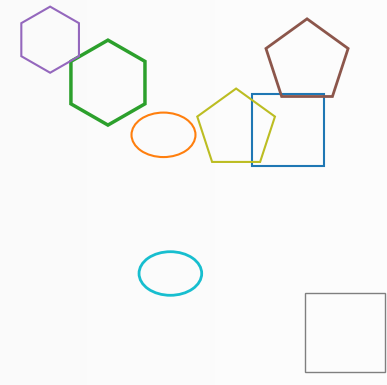[{"shape": "square", "thickness": 1.5, "radius": 0.47, "center": [0.743, 0.663]}, {"shape": "oval", "thickness": 1.5, "radius": 0.41, "center": [0.422, 0.65]}, {"shape": "hexagon", "thickness": 2.5, "radius": 0.55, "center": [0.279, 0.785]}, {"shape": "hexagon", "thickness": 1.5, "radius": 0.43, "center": [0.129, 0.897]}, {"shape": "pentagon", "thickness": 2, "radius": 0.56, "center": [0.792, 0.84]}, {"shape": "square", "thickness": 1, "radius": 0.51, "center": [0.89, 0.136]}, {"shape": "pentagon", "thickness": 1.5, "radius": 0.53, "center": [0.609, 0.665]}, {"shape": "oval", "thickness": 2, "radius": 0.4, "center": [0.44, 0.29]}]